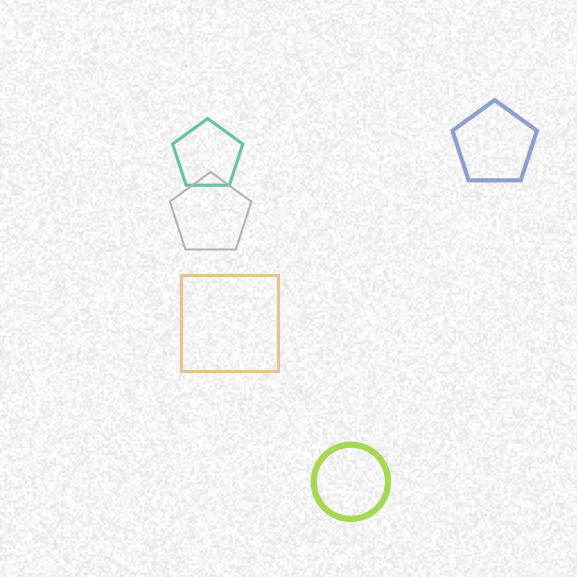[{"shape": "pentagon", "thickness": 1.5, "radius": 0.32, "center": [0.36, 0.73]}, {"shape": "pentagon", "thickness": 2, "radius": 0.38, "center": [0.857, 0.749]}, {"shape": "circle", "thickness": 3, "radius": 0.32, "center": [0.608, 0.165]}, {"shape": "square", "thickness": 1.5, "radius": 0.42, "center": [0.397, 0.44]}, {"shape": "pentagon", "thickness": 1, "radius": 0.37, "center": [0.365, 0.627]}]